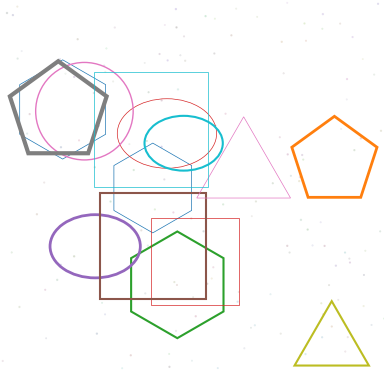[{"shape": "hexagon", "thickness": 0.5, "radius": 0.64, "center": [0.163, 0.716]}, {"shape": "hexagon", "thickness": 0.5, "radius": 0.58, "center": [0.397, 0.512]}, {"shape": "pentagon", "thickness": 2, "radius": 0.58, "center": [0.869, 0.582]}, {"shape": "hexagon", "thickness": 1.5, "radius": 0.69, "center": [0.461, 0.26]}, {"shape": "oval", "thickness": 0.5, "radius": 0.64, "center": [0.434, 0.653]}, {"shape": "square", "thickness": 0.5, "radius": 0.57, "center": [0.506, 0.321]}, {"shape": "oval", "thickness": 2, "radius": 0.59, "center": [0.247, 0.36]}, {"shape": "square", "thickness": 1.5, "radius": 0.69, "center": [0.397, 0.362]}, {"shape": "triangle", "thickness": 0.5, "radius": 0.7, "center": [0.633, 0.556]}, {"shape": "circle", "thickness": 1, "radius": 0.63, "center": [0.219, 0.711]}, {"shape": "pentagon", "thickness": 3, "radius": 0.66, "center": [0.151, 0.709]}, {"shape": "triangle", "thickness": 1.5, "radius": 0.56, "center": [0.862, 0.106]}, {"shape": "square", "thickness": 0.5, "radius": 0.74, "center": [0.393, 0.664]}, {"shape": "oval", "thickness": 1.5, "radius": 0.51, "center": [0.477, 0.628]}]